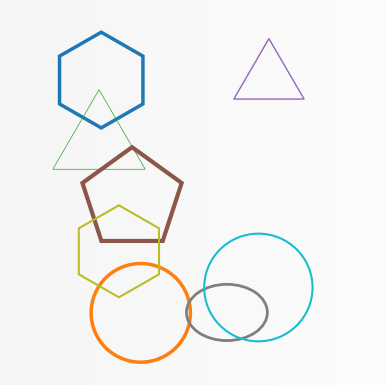[{"shape": "hexagon", "thickness": 2.5, "radius": 0.62, "center": [0.261, 0.792]}, {"shape": "circle", "thickness": 2.5, "radius": 0.64, "center": [0.363, 0.187]}, {"shape": "triangle", "thickness": 0.5, "radius": 0.69, "center": [0.256, 0.629]}, {"shape": "triangle", "thickness": 1, "radius": 0.52, "center": [0.694, 0.795]}, {"shape": "pentagon", "thickness": 3, "radius": 0.67, "center": [0.341, 0.483]}, {"shape": "oval", "thickness": 2, "radius": 0.52, "center": [0.586, 0.188]}, {"shape": "hexagon", "thickness": 1.5, "radius": 0.6, "center": [0.307, 0.347]}, {"shape": "circle", "thickness": 1.5, "radius": 0.7, "center": [0.667, 0.253]}]